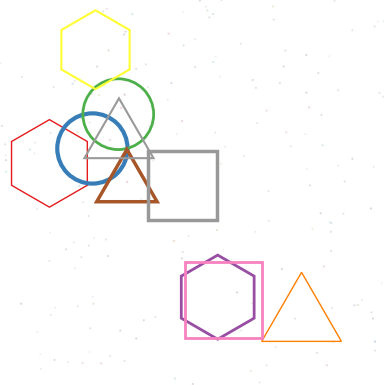[{"shape": "hexagon", "thickness": 1, "radius": 0.57, "center": [0.128, 0.576]}, {"shape": "circle", "thickness": 3, "radius": 0.46, "center": [0.24, 0.614]}, {"shape": "circle", "thickness": 2, "radius": 0.46, "center": [0.307, 0.703]}, {"shape": "hexagon", "thickness": 2, "radius": 0.55, "center": [0.565, 0.228]}, {"shape": "triangle", "thickness": 1, "radius": 0.6, "center": [0.783, 0.173]}, {"shape": "hexagon", "thickness": 1.5, "radius": 0.51, "center": [0.248, 0.871]}, {"shape": "triangle", "thickness": 2.5, "radius": 0.45, "center": [0.33, 0.521]}, {"shape": "square", "thickness": 2, "radius": 0.5, "center": [0.581, 0.22]}, {"shape": "square", "thickness": 2.5, "radius": 0.45, "center": [0.474, 0.518]}, {"shape": "triangle", "thickness": 1.5, "radius": 0.52, "center": [0.309, 0.641]}]